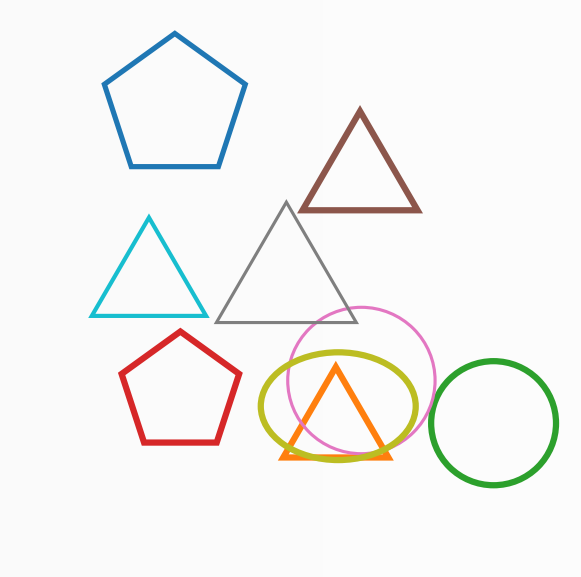[{"shape": "pentagon", "thickness": 2.5, "radius": 0.64, "center": [0.301, 0.814]}, {"shape": "triangle", "thickness": 3, "radius": 0.52, "center": [0.578, 0.259]}, {"shape": "circle", "thickness": 3, "radius": 0.54, "center": [0.849, 0.266]}, {"shape": "pentagon", "thickness": 3, "radius": 0.53, "center": [0.31, 0.319]}, {"shape": "triangle", "thickness": 3, "radius": 0.57, "center": [0.619, 0.692]}, {"shape": "circle", "thickness": 1.5, "radius": 0.63, "center": [0.622, 0.34]}, {"shape": "triangle", "thickness": 1.5, "radius": 0.69, "center": [0.493, 0.51]}, {"shape": "oval", "thickness": 3, "radius": 0.67, "center": [0.582, 0.296]}, {"shape": "triangle", "thickness": 2, "radius": 0.57, "center": [0.256, 0.509]}]